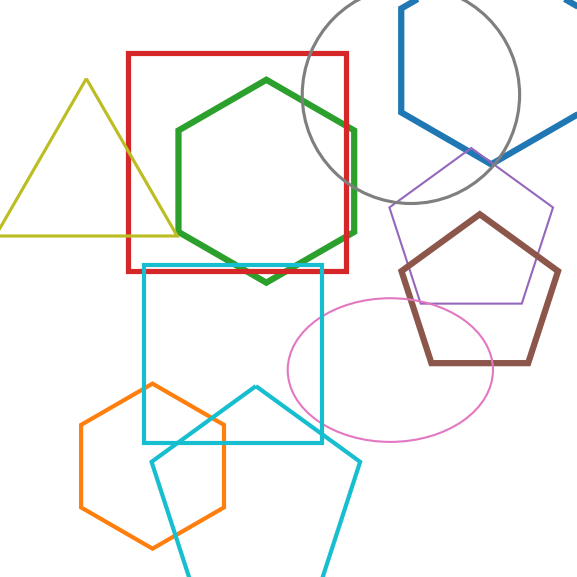[{"shape": "hexagon", "thickness": 3, "radius": 0.9, "center": [0.851, 0.894]}, {"shape": "hexagon", "thickness": 2, "radius": 0.71, "center": [0.264, 0.192]}, {"shape": "hexagon", "thickness": 3, "radius": 0.88, "center": [0.461, 0.685]}, {"shape": "square", "thickness": 2.5, "radius": 0.94, "center": [0.41, 0.718]}, {"shape": "pentagon", "thickness": 1, "radius": 0.74, "center": [0.816, 0.594]}, {"shape": "pentagon", "thickness": 3, "radius": 0.71, "center": [0.831, 0.486]}, {"shape": "oval", "thickness": 1, "radius": 0.89, "center": [0.676, 0.358]}, {"shape": "circle", "thickness": 1.5, "radius": 0.94, "center": [0.712, 0.835]}, {"shape": "triangle", "thickness": 1.5, "radius": 0.91, "center": [0.149, 0.681]}, {"shape": "pentagon", "thickness": 2, "radius": 0.95, "center": [0.443, 0.141]}, {"shape": "square", "thickness": 2, "radius": 0.77, "center": [0.403, 0.386]}]